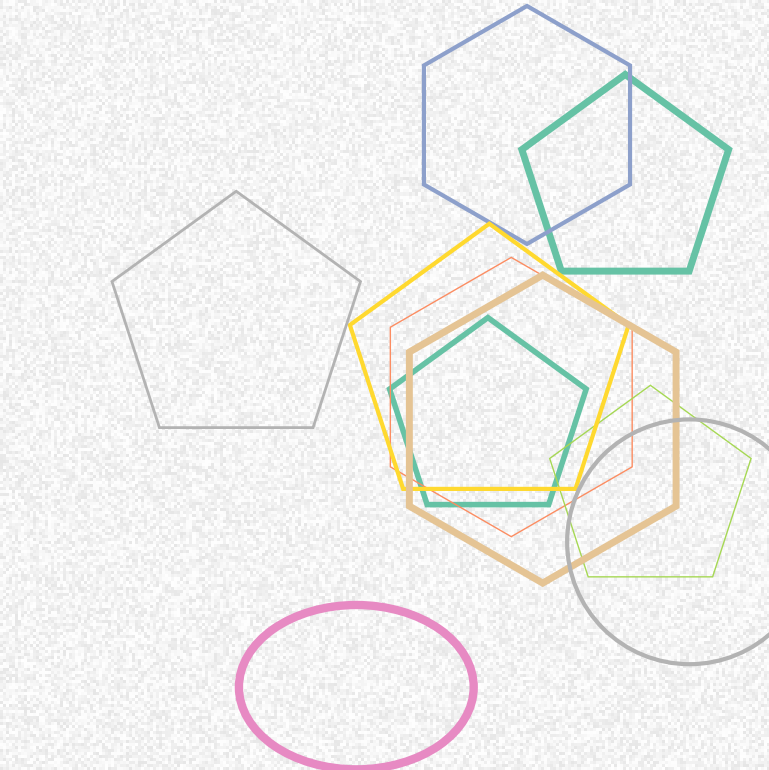[{"shape": "pentagon", "thickness": 2.5, "radius": 0.71, "center": [0.812, 0.762]}, {"shape": "pentagon", "thickness": 2, "radius": 0.67, "center": [0.634, 0.453]}, {"shape": "hexagon", "thickness": 0.5, "radius": 0.91, "center": [0.664, 0.484]}, {"shape": "hexagon", "thickness": 1.5, "radius": 0.77, "center": [0.684, 0.838]}, {"shape": "oval", "thickness": 3, "radius": 0.76, "center": [0.463, 0.108]}, {"shape": "pentagon", "thickness": 0.5, "radius": 0.69, "center": [0.845, 0.362]}, {"shape": "pentagon", "thickness": 1.5, "radius": 0.95, "center": [0.635, 0.519]}, {"shape": "hexagon", "thickness": 2.5, "radius": 1.0, "center": [0.705, 0.443]}, {"shape": "pentagon", "thickness": 1, "radius": 0.85, "center": [0.307, 0.582]}, {"shape": "circle", "thickness": 1.5, "radius": 0.79, "center": [0.896, 0.296]}]